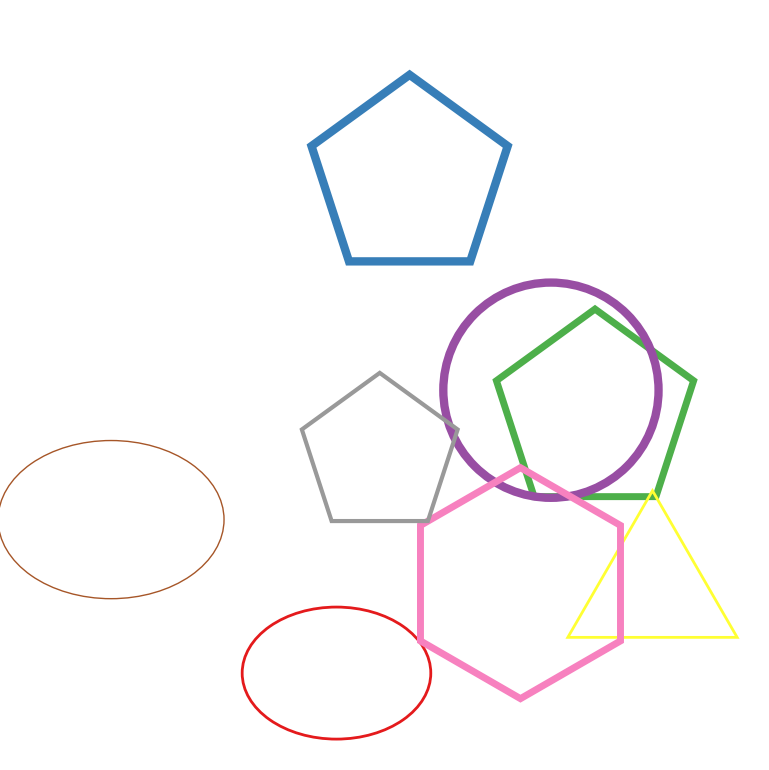[{"shape": "oval", "thickness": 1, "radius": 0.61, "center": [0.437, 0.126]}, {"shape": "pentagon", "thickness": 3, "radius": 0.67, "center": [0.532, 0.769]}, {"shape": "pentagon", "thickness": 2.5, "radius": 0.67, "center": [0.773, 0.464]}, {"shape": "circle", "thickness": 3, "radius": 0.7, "center": [0.715, 0.493]}, {"shape": "triangle", "thickness": 1, "radius": 0.63, "center": [0.847, 0.236]}, {"shape": "oval", "thickness": 0.5, "radius": 0.73, "center": [0.144, 0.325]}, {"shape": "hexagon", "thickness": 2.5, "radius": 0.75, "center": [0.676, 0.243]}, {"shape": "pentagon", "thickness": 1.5, "radius": 0.53, "center": [0.493, 0.409]}]